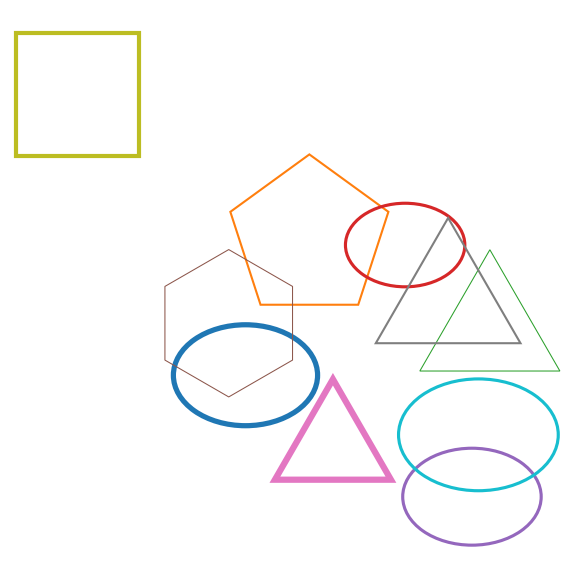[{"shape": "oval", "thickness": 2.5, "radius": 0.62, "center": [0.425, 0.349]}, {"shape": "pentagon", "thickness": 1, "radius": 0.72, "center": [0.536, 0.588]}, {"shape": "triangle", "thickness": 0.5, "radius": 0.7, "center": [0.848, 0.427]}, {"shape": "oval", "thickness": 1.5, "radius": 0.52, "center": [0.702, 0.575]}, {"shape": "oval", "thickness": 1.5, "radius": 0.6, "center": [0.817, 0.139]}, {"shape": "hexagon", "thickness": 0.5, "radius": 0.64, "center": [0.396, 0.439]}, {"shape": "triangle", "thickness": 3, "radius": 0.58, "center": [0.576, 0.226]}, {"shape": "triangle", "thickness": 1, "radius": 0.72, "center": [0.776, 0.477]}, {"shape": "square", "thickness": 2, "radius": 0.53, "center": [0.134, 0.836]}, {"shape": "oval", "thickness": 1.5, "radius": 0.69, "center": [0.828, 0.246]}]